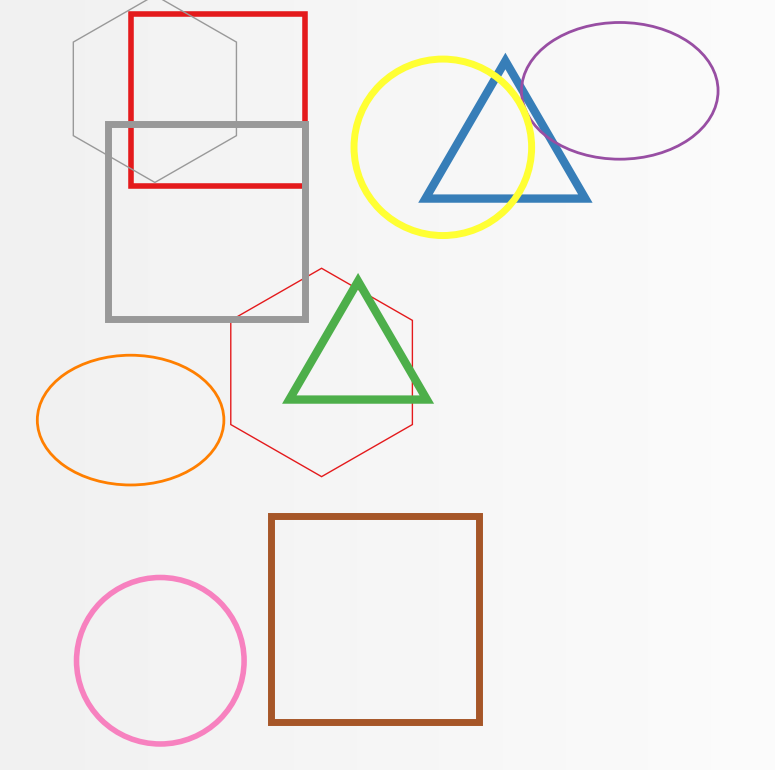[{"shape": "square", "thickness": 2, "radius": 0.56, "center": [0.281, 0.87]}, {"shape": "hexagon", "thickness": 0.5, "radius": 0.68, "center": [0.415, 0.516]}, {"shape": "triangle", "thickness": 3, "radius": 0.6, "center": [0.652, 0.802]}, {"shape": "triangle", "thickness": 3, "radius": 0.51, "center": [0.462, 0.532]}, {"shape": "oval", "thickness": 1, "radius": 0.63, "center": [0.8, 0.882]}, {"shape": "oval", "thickness": 1, "radius": 0.6, "center": [0.169, 0.454]}, {"shape": "circle", "thickness": 2.5, "radius": 0.57, "center": [0.571, 0.809]}, {"shape": "square", "thickness": 2.5, "radius": 0.67, "center": [0.484, 0.196]}, {"shape": "circle", "thickness": 2, "radius": 0.54, "center": [0.207, 0.142]}, {"shape": "square", "thickness": 2.5, "radius": 0.63, "center": [0.266, 0.712]}, {"shape": "hexagon", "thickness": 0.5, "radius": 0.61, "center": [0.2, 0.885]}]